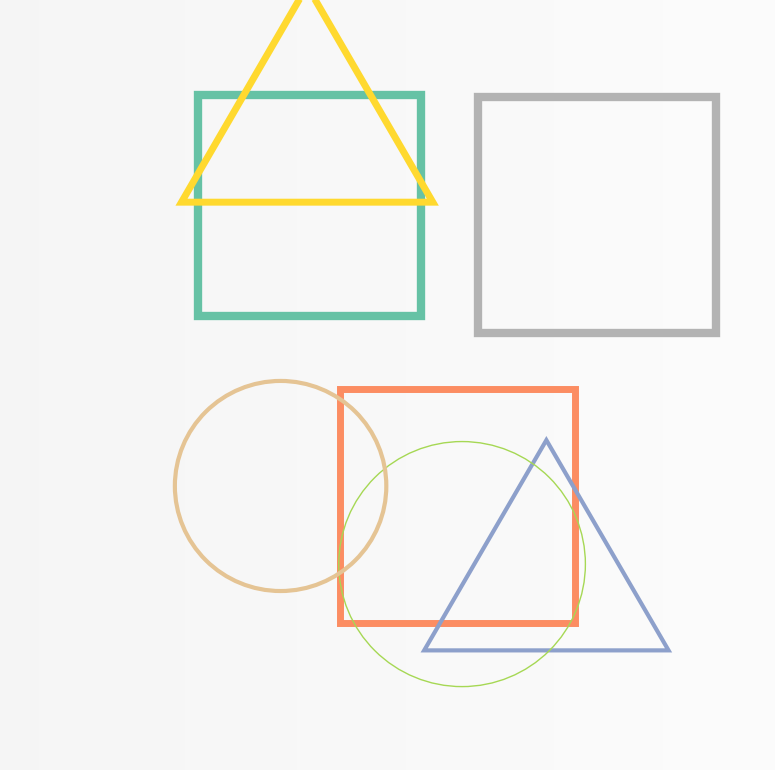[{"shape": "square", "thickness": 3, "radius": 0.72, "center": [0.399, 0.733]}, {"shape": "square", "thickness": 2.5, "radius": 0.76, "center": [0.59, 0.343]}, {"shape": "triangle", "thickness": 1.5, "radius": 0.91, "center": [0.705, 0.246]}, {"shape": "circle", "thickness": 0.5, "radius": 0.8, "center": [0.596, 0.267]}, {"shape": "triangle", "thickness": 2.5, "radius": 0.94, "center": [0.396, 0.831]}, {"shape": "circle", "thickness": 1.5, "radius": 0.68, "center": [0.362, 0.369]}, {"shape": "square", "thickness": 3, "radius": 0.77, "center": [0.77, 0.721]}]